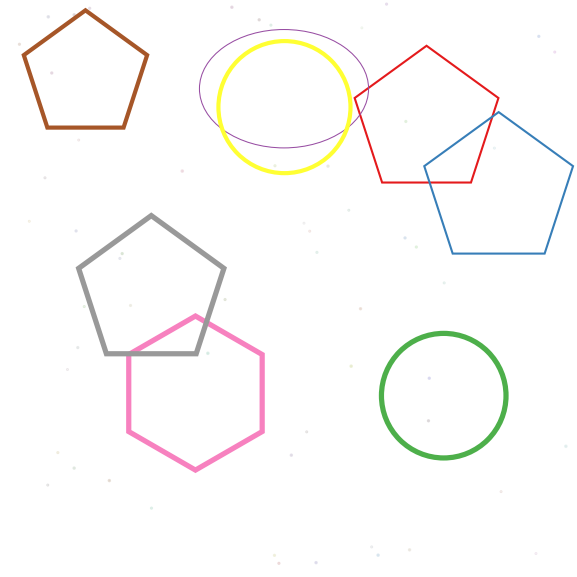[{"shape": "pentagon", "thickness": 1, "radius": 0.65, "center": [0.739, 0.789]}, {"shape": "pentagon", "thickness": 1, "radius": 0.68, "center": [0.863, 0.67]}, {"shape": "circle", "thickness": 2.5, "radius": 0.54, "center": [0.768, 0.314]}, {"shape": "oval", "thickness": 0.5, "radius": 0.73, "center": [0.492, 0.846]}, {"shape": "circle", "thickness": 2, "radius": 0.57, "center": [0.493, 0.814]}, {"shape": "pentagon", "thickness": 2, "radius": 0.56, "center": [0.148, 0.869]}, {"shape": "hexagon", "thickness": 2.5, "radius": 0.67, "center": [0.338, 0.319]}, {"shape": "pentagon", "thickness": 2.5, "radius": 0.66, "center": [0.262, 0.494]}]